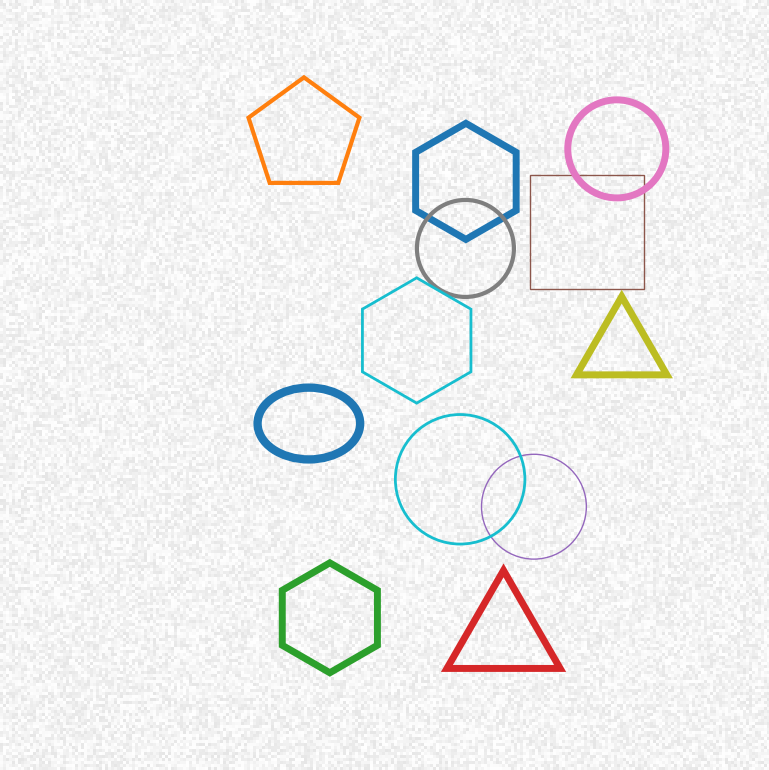[{"shape": "oval", "thickness": 3, "radius": 0.33, "center": [0.401, 0.45]}, {"shape": "hexagon", "thickness": 2.5, "radius": 0.38, "center": [0.605, 0.764]}, {"shape": "pentagon", "thickness": 1.5, "radius": 0.38, "center": [0.395, 0.824]}, {"shape": "hexagon", "thickness": 2.5, "radius": 0.36, "center": [0.428, 0.198]}, {"shape": "triangle", "thickness": 2.5, "radius": 0.42, "center": [0.654, 0.174]}, {"shape": "circle", "thickness": 0.5, "radius": 0.34, "center": [0.693, 0.342]}, {"shape": "square", "thickness": 0.5, "radius": 0.37, "center": [0.763, 0.699]}, {"shape": "circle", "thickness": 2.5, "radius": 0.32, "center": [0.801, 0.807]}, {"shape": "circle", "thickness": 1.5, "radius": 0.31, "center": [0.604, 0.677]}, {"shape": "triangle", "thickness": 2.5, "radius": 0.34, "center": [0.807, 0.547]}, {"shape": "hexagon", "thickness": 1, "radius": 0.41, "center": [0.541, 0.558]}, {"shape": "circle", "thickness": 1, "radius": 0.42, "center": [0.598, 0.378]}]